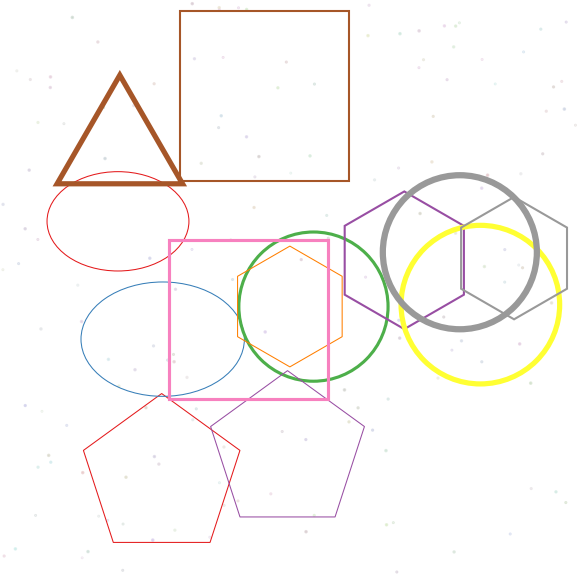[{"shape": "pentagon", "thickness": 0.5, "radius": 0.71, "center": [0.28, 0.175]}, {"shape": "oval", "thickness": 0.5, "radius": 0.61, "center": [0.204, 0.616]}, {"shape": "oval", "thickness": 0.5, "radius": 0.71, "center": [0.282, 0.412]}, {"shape": "circle", "thickness": 1.5, "radius": 0.65, "center": [0.543, 0.468]}, {"shape": "pentagon", "thickness": 0.5, "radius": 0.7, "center": [0.498, 0.217]}, {"shape": "hexagon", "thickness": 1, "radius": 0.6, "center": [0.7, 0.548]}, {"shape": "hexagon", "thickness": 0.5, "radius": 0.52, "center": [0.502, 0.468]}, {"shape": "circle", "thickness": 2.5, "radius": 0.69, "center": [0.832, 0.472]}, {"shape": "triangle", "thickness": 2.5, "radius": 0.63, "center": [0.207, 0.744]}, {"shape": "square", "thickness": 1, "radius": 0.73, "center": [0.458, 0.833]}, {"shape": "square", "thickness": 1.5, "radius": 0.69, "center": [0.43, 0.445]}, {"shape": "hexagon", "thickness": 1, "radius": 0.53, "center": [0.89, 0.552]}, {"shape": "circle", "thickness": 3, "radius": 0.67, "center": [0.796, 0.562]}]